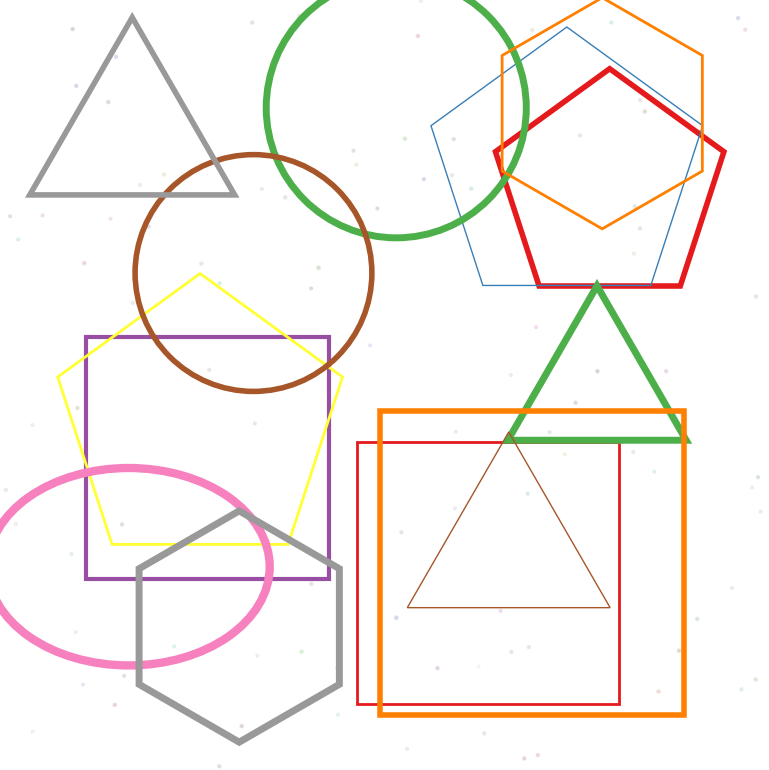[{"shape": "pentagon", "thickness": 2, "radius": 0.78, "center": [0.792, 0.755]}, {"shape": "square", "thickness": 1, "radius": 0.85, "center": [0.634, 0.256]}, {"shape": "pentagon", "thickness": 0.5, "radius": 0.93, "center": [0.736, 0.779]}, {"shape": "triangle", "thickness": 2.5, "radius": 0.67, "center": [0.775, 0.495]}, {"shape": "circle", "thickness": 2.5, "radius": 0.84, "center": [0.515, 0.86]}, {"shape": "square", "thickness": 1.5, "radius": 0.79, "center": [0.27, 0.405]}, {"shape": "hexagon", "thickness": 1, "radius": 0.75, "center": [0.782, 0.853]}, {"shape": "square", "thickness": 2, "radius": 0.99, "center": [0.691, 0.268]}, {"shape": "pentagon", "thickness": 1, "radius": 0.97, "center": [0.26, 0.45]}, {"shape": "triangle", "thickness": 0.5, "radius": 0.76, "center": [0.661, 0.287]}, {"shape": "circle", "thickness": 2, "radius": 0.77, "center": [0.329, 0.645]}, {"shape": "oval", "thickness": 3, "radius": 0.92, "center": [0.167, 0.264]}, {"shape": "triangle", "thickness": 2, "radius": 0.77, "center": [0.172, 0.824]}, {"shape": "hexagon", "thickness": 2.5, "radius": 0.75, "center": [0.311, 0.186]}]